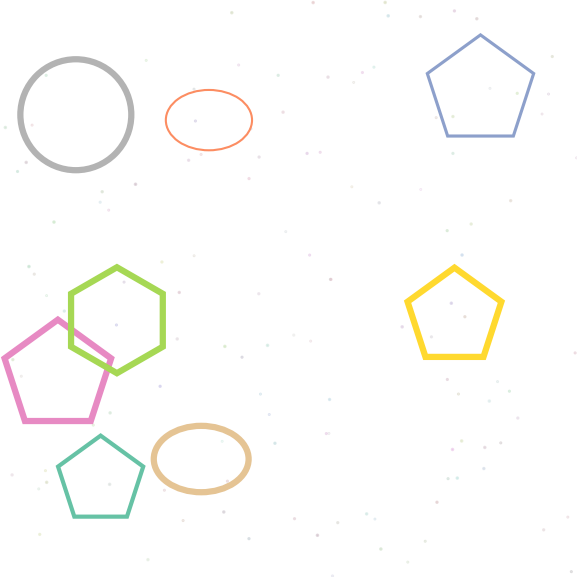[{"shape": "pentagon", "thickness": 2, "radius": 0.39, "center": [0.174, 0.167]}, {"shape": "oval", "thickness": 1, "radius": 0.37, "center": [0.362, 0.791]}, {"shape": "pentagon", "thickness": 1.5, "radius": 0.48, "center": [0.832, 0.842]}, {"shape": "pentagon", "thickness": 3, "radius": 0.48, "center": [0.1, 0.349]}, {"shape": "hexagon", "thickness": 3, "radius": 0.46, "center": [0.202, 0.445]}, {"shape": "pentagon", "thickness": 3, "radius": 0.43, "center": [0.787, 0.45]}, {"shape": "oval", "thickness": 3, "radius": 0.41, "center": [0.348, 0.204]}, {"shape": "circle", "thickness": 3, "radius": 0.48, "center": [0.131, 0.8]}]